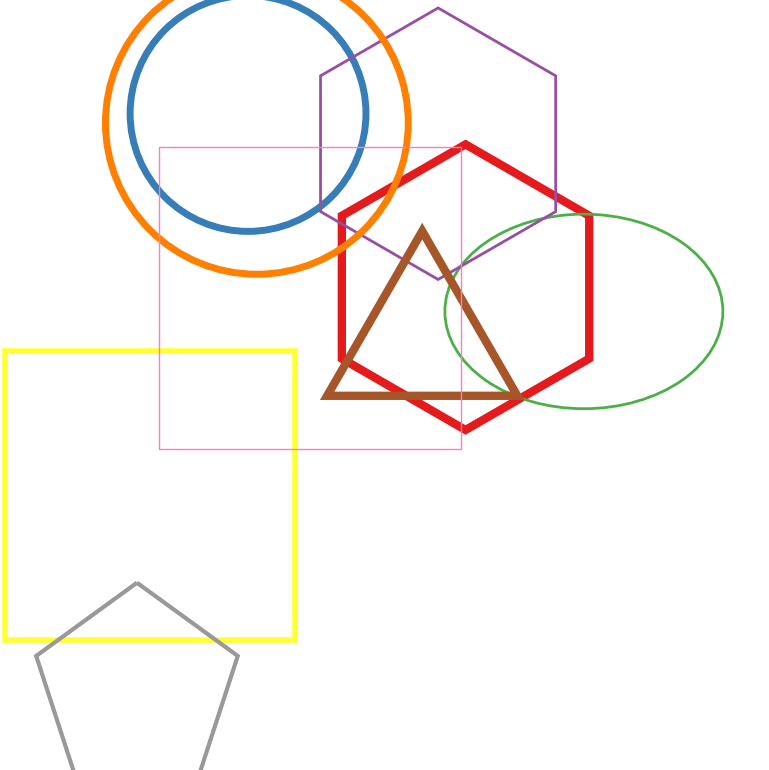[{"shape": "hexagon", "thickness": 3, "radius": 0.93, "center": [0.605, 0.627]}, {"shape": "circle", "thickness": 2.5, "radius": 0.77, "center": [0.322, 0.853]}, {"shape": "oval", "thickness": 1, "radius": 0.9, "center": [0.758, 0.596]}, {"shape": "hexagon", "thickness": 1, "radius": 0.88, "center": [0.569, 0.813]}, {"shape": "circle", "thickness": 2.5, "radius": 0.98, "center": [0.334, 0.84]}, {"shape": "square", "thickness": 2, "radius": 0.94, "center": [0.195, 0.357]}, {"shape": "triangle", "thickness": 3, "radius": 0.71, "center": [0.548, 0.557]}, {"shape": "square", "thickness": 0.5, "radius": 0.98, "center": [0.403, 0.613]}, {"shape": "pentagon", "thickness": 1.5, "radius": 0.69, "center": [0.178, 0.106]}]